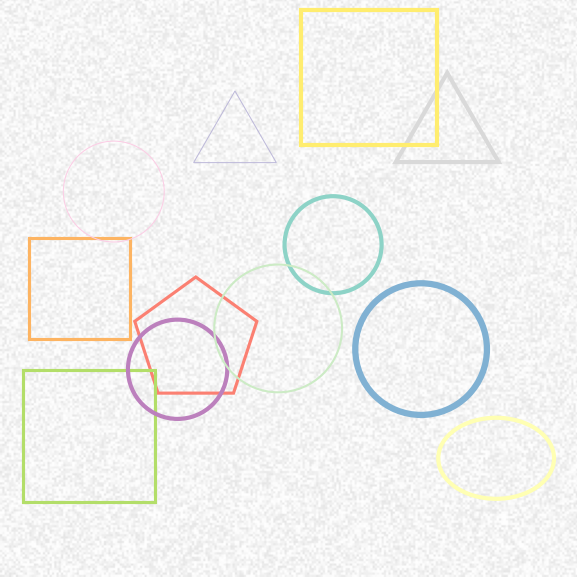[{"shape": "circle", "thickness": 2, "radius": 0.42, "center": [0.577, 0.575]}, {"shape": "oval", "thickness": 2, "radius": 0.5, "center": [0.859, 0.206]}, {"shape": "triangle", "thickness": 0.5, "radius": 0.41, "center": [0.407, 0.759]}, {"shape": "pentagon", "thickness": 1.5, "radius": 0.56, "center": [0.339, 0.408]}, {"shape": "circle", "thickness": 3, "radius": 0.57, "center": [0.729, 0.395]}, {"shape": "square", "thickness": 1.5, "radius": 0.44, "center": [0.137, 0.499]}, {"shape": "square", "thickness": 1.5, "radius": 0.57, "center": [0.154, 0.244]}, {"shape": "circle", "thickness": 0.5, "radius": 0.44, "center": [0.197, 0.667]}, {"shape": "triangle", "thickness": 2, "radius": 0.51, "center": [0.774, 0.77]}, {"shape": "circle", "thickness": 2, "radius": 0.43, "center": [0.308, 0.36]}, {"shape": "circle", "thickness": 1, "radius": 0.55, "center": [0.482, 0.43]}, {"shape": "square", "thickness": 2, "radius": 0.59, "center": [0.639, 0.865]}]